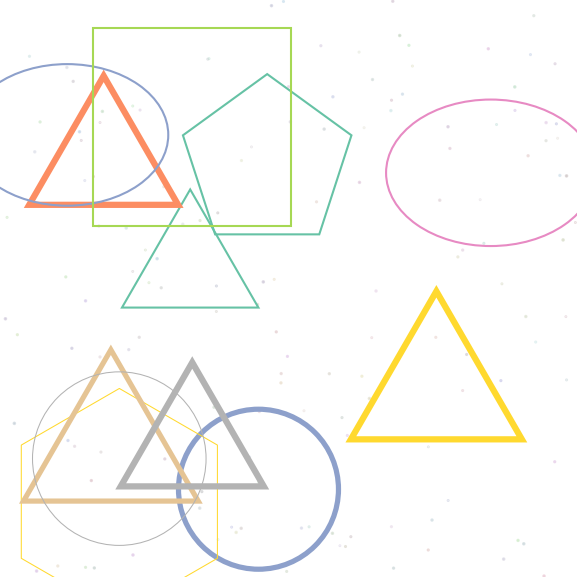[{"shape": "triangle", "thickness": 1, "radius": 0.68, "center": [0.329, 0.535]}, {"shape": "pentagon", "thickness": 1, "radius": 0.77, "center": [0.463, 0.717]}, {"shape": "triangle", "thickness": 3, "radius": 0.74, "center": [0.18, 0.719]}, {"shape": "oval", "thickness": 1, "radius": 0.88, "center": [0.116, 0.766]}, {"shape": "circle", "thickness": 2.5, "radius": 0.69, "center": [0.448, 0.152]}, {"shape": "oval", "thickness": 1, "radius": 0.91, "center": [0.85, 0.7]}, {"shape": "square", "thickness": 1, "radius": 0.86, "center": [0.333, 0.779]}, {"shape": "triangle", "thickness": 3, "radius": 0.85, "center": [0.756, 0.324]}, {"shape": "hexagon", "thickness": 0.5, "radius": 0.98, "center": [0.207, 0.13]}, {"shape": "triangle", "thickness": 2.5, "radius": 0.87, "center": [0.192, 0.219]}, {"shape": "triangle", "thickness": 3, "radius": 0.72, "center": [0.333, 0.228]}, {"shape": "circle", "thickness": 0.5, "radius": 0.75, "center": [0.207, 0.205]}]